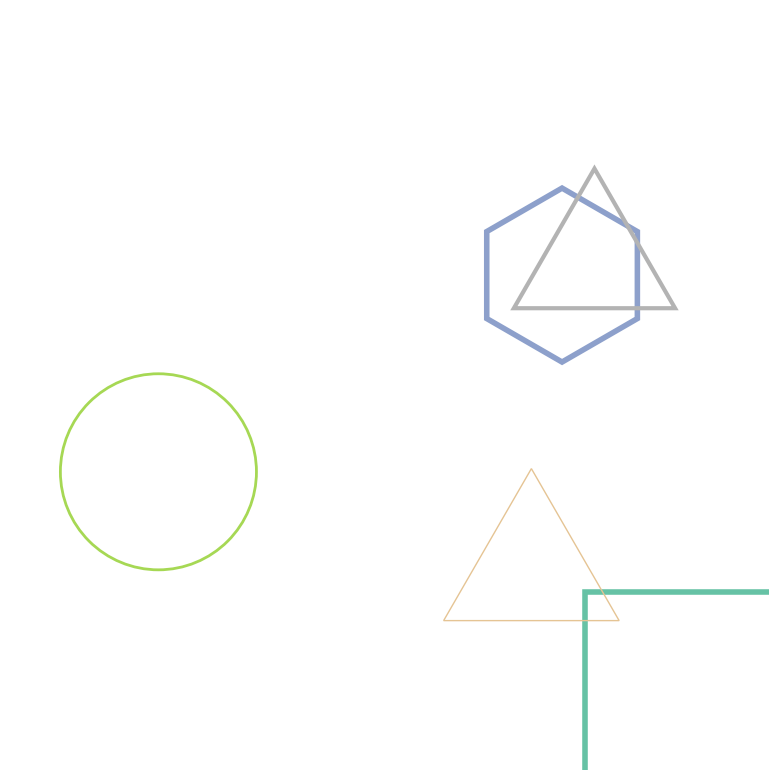[{"shape": "square", "thickness": 2, "radius": 0.64, "center": [0.888, 0.102]}, {"shape": "hexagon", "thickness": 2, "radius": 0.56, "center": [0.73, 0.643]}, {"shape": "circle", "thickness": 1, "radius": 0.64, "center": [0.206, 0.387]}, {"shape": "triangle", "thickness": 0.5, "radius": 0.66, "center": [0.69, 0.26]}, {"shape": "triangle", "thickness": 1.5, "radius": 0.6, "center": [0.772, 0.66]}]